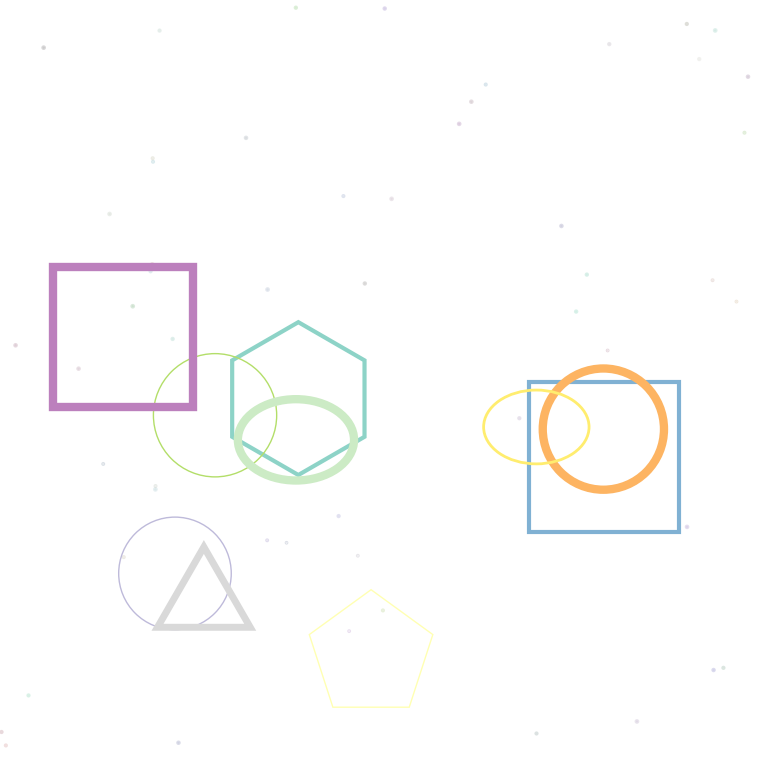[{"shape": "hexagon", "thickness": 1.5, "radius": 0.5, "center": [0.387, 0.482]}, {"shape": "pentagon", "thickness": 0.5, "radius": 0.42, "center": [0.482, 0.15]}, {"shape": "circle", "thickness": 0.5, "radius": 0.37, "center": [0.227, 0.255]}, {"shape": "square", "thickness": 1.5, "radius": 0.48, "center": [0.784, 0.406]}, {"shape": "circle", "thickness": 3, "radius": 0.39, "center": [0.784, 0.443]}, {"shape": "circle", "thickness": 0.5, "radius": 0.4, "center": [0.279, 0.461]}, {"shape": "triangle", "thickness": 2.5, "radius": 0.35, "center": [0.265, 0.22]}, {"shape": "square", "thickness": 3, "radius": 0.45, "center": [0.16, 0.562]}, {"shape": "oval", "thickness": 3, "radius": 0.38, "center": [0.384, 0.429]}, {"shape": "oval", "thickness": 1, "radius": 0.34, "center": [0.697, 0.445]}]